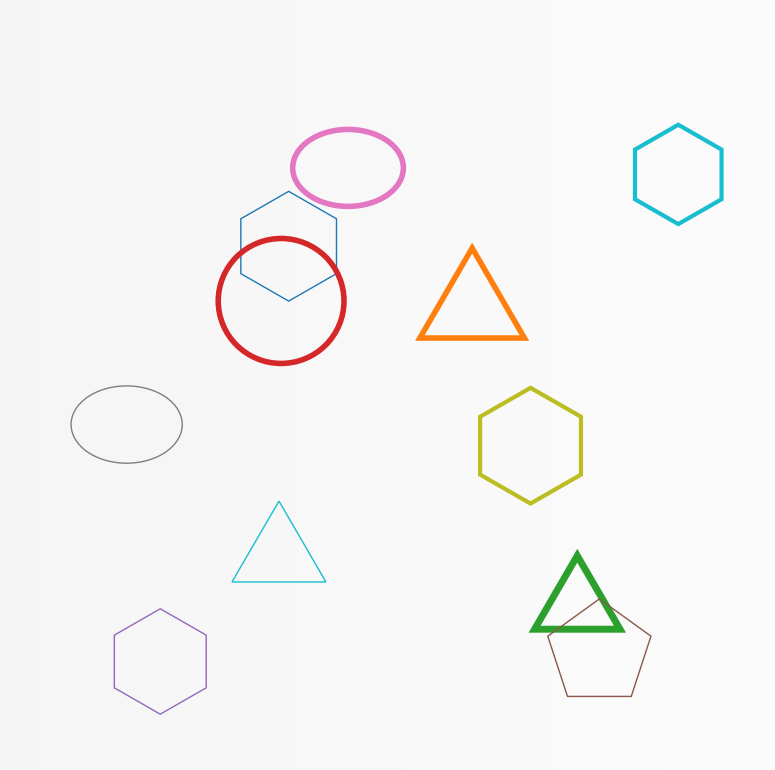[{"shape": "hexagon", "thickness": 0.5, "radius": 0.36, "center": [0.372, 0.68]}, {"shape": "triangle", "thickness": 2, "radius": 0.39, "center": [0.609, 0.6]}, {"shape": "triangle", "thickness": 2.5, "radius": 0.32, "center": [0.745, 0.215]}, {"shape": "circle", "thickness": 2, "radius": 0.41, "center": [0.363, 0.609]}, {"shape": "hexagon", "thickness": 0.5, "radius": 0.34, "center": [0.207, 0.141]}, {"shape": "pentagon", "thickness": 0.5, "radius": 0.35, "center": [0.773, 0.152]}, {"shape": "oval", "thickness": 2, "radius": 0.36, "center": [0.449, 0.782]}, {"shape": "oval", "thickness": 0.5, "radius": 0.36, "center": [0.163, 0.449]}, {"shape": "hexagon", "thickness": 1.5, "radius": 0.38, "center": [0.685, 0.421]}, {"shape": "hexagon", "thickness": 1.5, "radius": 0.32, "center": [0.875, 0.773]}, {"shape": "triangle", "thickness": 0.5, "radius": 0.35, "center": [0.36, 0.279]}]